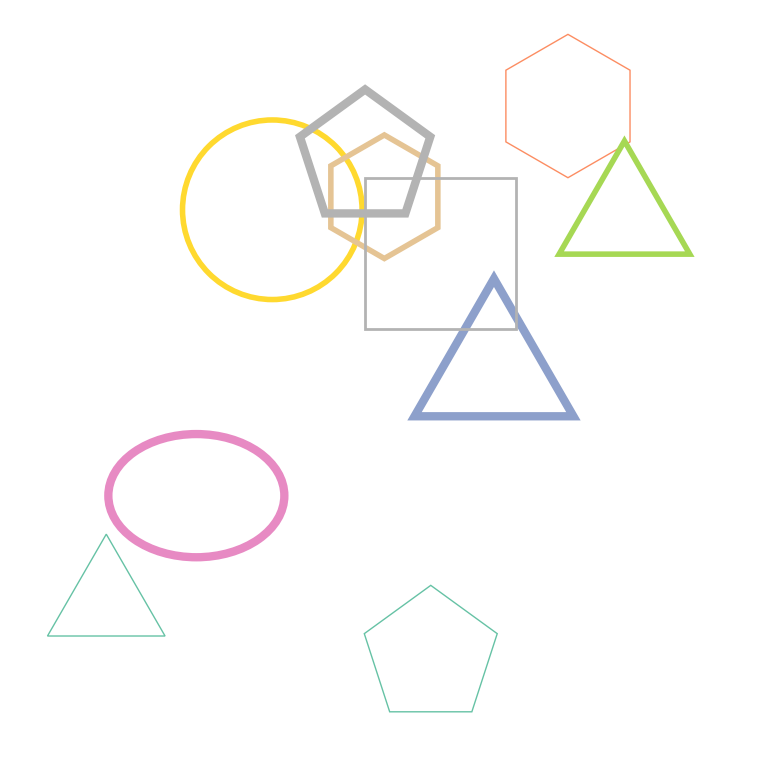[{"shape": "pentagon", "thickness": 0.5, "radius": 0.45, "center": [0.559, 0.149]}, {"shape": "triangle", "thickness": 0.5, "radius": 0.44, "center": [0.138, 0.218]}, {"shape": "hexagon", "thickness": 0.5, "radius": 0.47, "center": [0.738, 0.862]}, {"shape": "triangle", "thickness": 3, "radius": 0.6, "center": [0.642, 0.519]}, {"shape": "oval", "thickness": 3, "radius": 0.57, "center": [0.255, 0.356]}, {"shape": "triangle", "thickness": 2, "radius": 0.49, "center": [0.811, 0.719]}, {"shape": "circle", "thickness": 2, "radius": 0.58, "center": [0.354, 0.728]}, {"shape": "hexagon", "thickness": 2, "radius": 0.4, "center": [0.499, 0.744]}, {"shape": "square", "thickness": 1, "radius": 0.49, "center": [0.572, 0.671]}, {"shape": "pentagon", "thickness": 3, "radius": 0.44, "center": [0.474, 0.795]}]